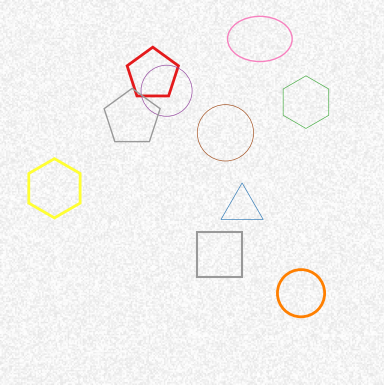[{"shape": "pentagon", "thickness": 2, "radius": 0.35, "center": [0.397, 0.807]}, {"shape": "triangle", "thickness": 0.5, "radius": 0.32, "center": [0.629, 0.461]}, {"shape": "hexagon", "thickness": 0.5, "radius": 0.34, "center": [0.795, 0.735]}, {"shape": "circle", "thickness": 0.5, "radius": 0.33, "center": [0.433, 0.764]}, {"shape": "circle", "thickness": 2, "radius": 0.31, "center": [0.782, 0.238]}, {"shape": "hexagon", "thickness": 2, "radius": 0.38, "center": [0.141, 0.511]}, {"shape": "circle", "thickness": 0.5, "radius": 0.37, "center": [0.586, 0.655]}, {"shape": "oval", "thickness": 1, "radius": 0.42, "center": [0.675, 0.899]}, {"shape": "pentagon", "thickness": 1, "radius": 0.38, "center": [0.343, 0.694]}, {"shape": "square", "thickness": 1.5, "radius": 0.29, "center": [0.571, 0.339]}]